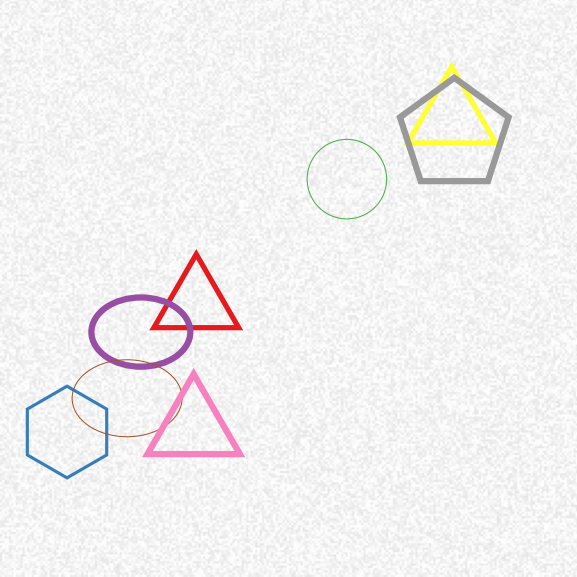[{"shape": "triangle", "thickness": 2.5, "radius": 0.42, "center": [0.34, 0.474]}, {"shape": "hexagon", "thickness": 1.5, "radius": 0.4, "center": [0.116, 0.251]}, {"shape": "circle", "thickness": 0.5, "radius": 0.34, "center": [0.601, 0.689]}, {"shape": "oval", "thickness": 3, "radius": 0.43, "center": [0.244, 0.424]}, {"shape": "triangle", "thickness": 2.5, "radius": 0.44, "center": [0.782, 0.796]}, {"shape": "oval", "thickness": 0.5, "radius": 0.48, "center": [0.22, 0.31]}, {"shape": "triangle", "thickness": 3, "radius": 0.46, "center": [0.335, 0.259]}, {"shape": "pentagon", "thickness": 3, "radius": 0.49, "center": [0.787, 0.766]}]